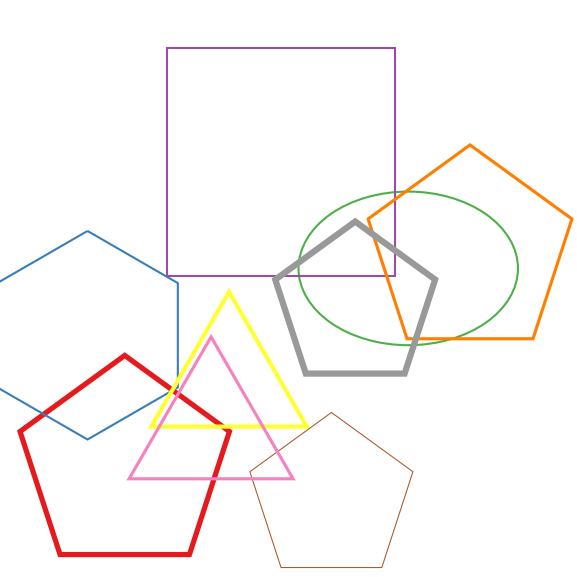[{"shape": "pentagon", "thickness": 2.5, "radius": 0.95, "center": [0.216, 0.193]}, {"shape": "hexagon", "thickness": 1, "radius": 0.9, "center": [0.152, 0.419]}, {"shape": "oval", "thickness": 1, "radius": 0.95, "center": [0.707, 0.534]}, {"shape": "square", "thickness": 1, "radius": 0.99, "center": [0.486, 0.718]}, {"shape": "pentagon", "thickness": 1.5, "radius": 0.93, "center": [0.814, 0.563]}, {"shape": "triangle", "thickness": 2, "radius": 0.78, "center": [0.397, 0.338]}, {"shape": "pentagon", "thickness": 0.5, "radius": 0.74, "center": [0.574, 0.136]}, {"shape": "triangle", "thickness": 1.5, "radius": 0.82, "center": [0.366, 0.252]}, {"shape": "pentagon", "thickness": 3, "radius": 0.73, "center": [0.615, 0.47]}]